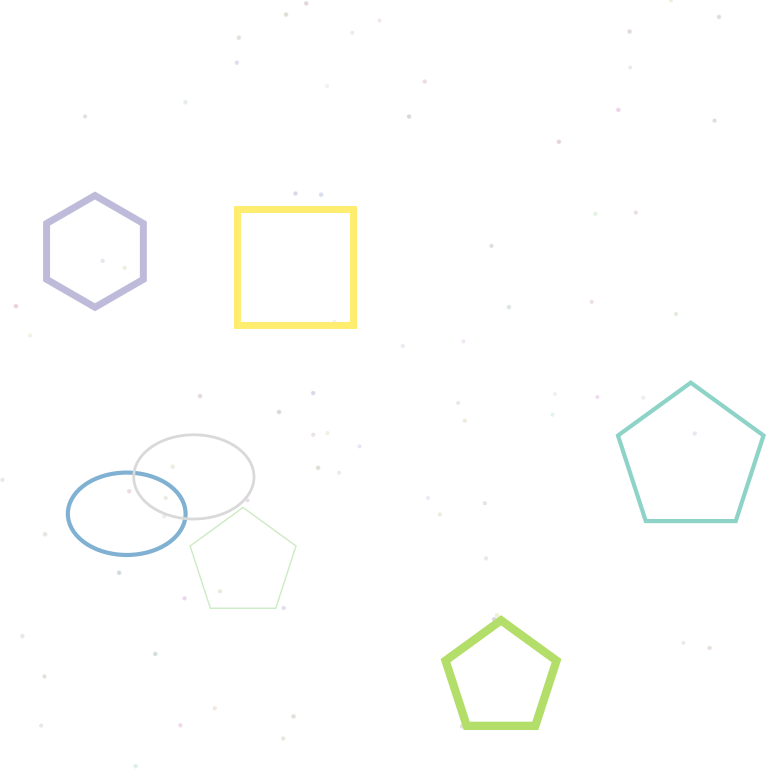[{"shape": "pentagon", "thickness": 1.5, "radius": 0.5, "center": [0.897, 0.404]}, {"shape": "hexagon", "thickness": 2.5, "radius": 0.36, "center": [0.123, 0.673]}, {"shape": "oval", "thickness": 1.5, "radius": 0.38, "center": [0.165, 0.333]}, {"shape": "pentagon", "thickness": 3, "radius": 0.38, "center": [0.651, 0.119]}, {"shape": "oval", "thickness": 1, "radius": 0.39, "center": [0.252, 0.381]}, {"shape": "pentagon", "thickness": 0.5, "radius": 0.36, "center": [0.316, 0.269]}, {"shape": "square", "thickness": 2.5, "radius": 0.38, "center": [0.383, 0.653]}]